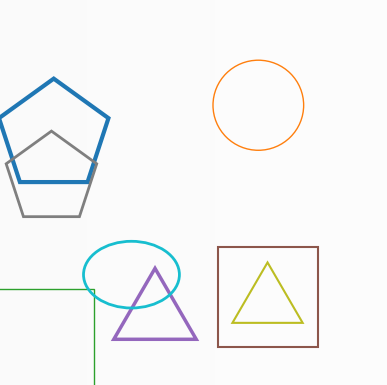[{"shape": "pentagon", "thickness": 3, "radius": 0.74, "center": [0.139, 0.647]}, {"shape": "circle", "thickness": 1, "radius": 0.58, "center": [0.667, 0.727]}, {"shape": "square", "thickness": 1, "radius": 0.71, "center": [0.1, 0.106]}, {"shape": "triangle", "thickness": 2.5, "radius": 0.61, "center": [0.4, 0.18]}, {"shape": "square", "thickness": 1.5, "radius": 0.64, "center": [0.693, 0.229]}, {"shape": "pentagon", "thickness": 2, "radius": 0.61, "center": [0.133, 0.537]}, {"shape": "triangle", "thickness": 1.5, "radius": 0.52, "center": [0.69, 0.214]}, {"shape": "oval", "thickness": 2, "radius": 0.62, "center": [0.339, 0.287]}]